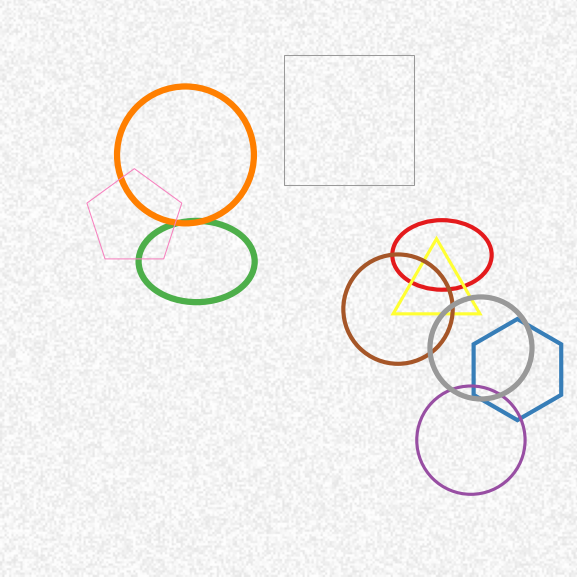[{"shape": "oval", "thickness": 2, "radius": 0.43, "center": [0.765, 0.558]}, {"shape": "hexagon", "thickness": 2, "radius": 0.44, "center": [0.896, 0.359]}, {"shape": "oval", "thickness": 3, "radius": 0.5, "center": [0.341, 0.546]}, {"shape": "circle", "thickness": 1.5, "radius": 0.47, "center": [0.815, 0.237]}, {"shape": "circle", "thickness": 3, "radius": 0.59, "center": [0.321, 0.731]}, {"shape": "triangle", "thickness": 1.5, "radius": 0.43, "center": [0.756, 0.499]}, {"shape": "circle", "thickness": 2, "radius": 0.47, "center": [0.689, 0.464]}, {"shape": "pentagon", "thickness": 0.5, "radius": 0.43, "center": [0.233, 0.621]}, {"shape": "square", "thickness": 0.5, "radius": 0.56, "center": [0.604, 0.791]}, {"shape": "circle", "thickness": 2.5, "radius": 0.44, "center": [0.833, 0.397]}]